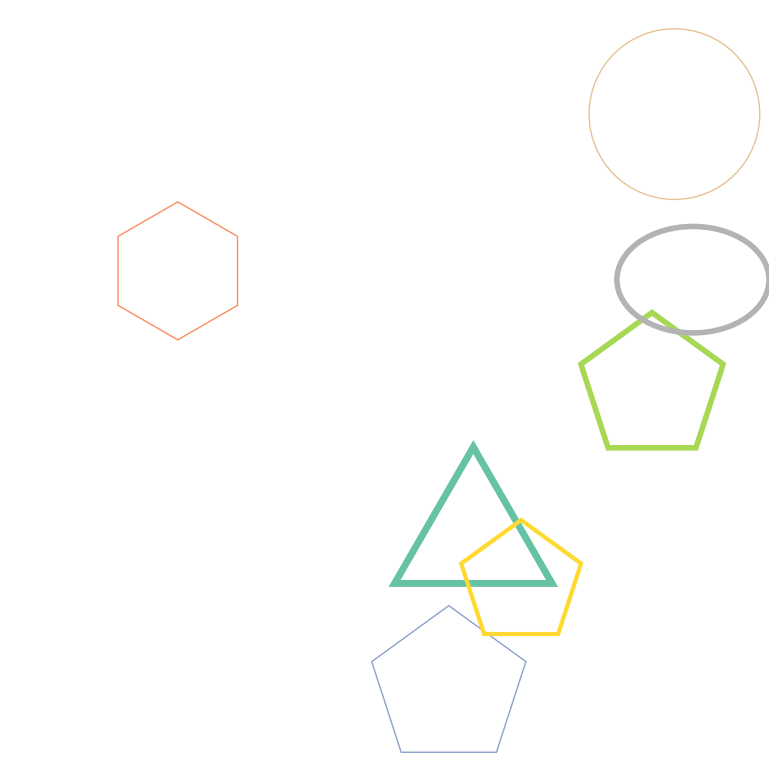[{"shape": "triangle", "thickness": 2.5, "radius": 0.59, "center": [0.615, 0.301]}, {"shape": "hexagon", "thickness": 0.5, "radius": 0.45, "center": [0.231, 0.648]}, {"shape": "pentagon", "thickness": 0.5, "radius": 0.53, "center": [0.583, 0.108]}, {"shape": "pentagon", "thickness": 2, "radius": 0.49, "center": [0.847, 0.497]}, {"shape": "pentagon", "thickness": 1.5, "radius": 0.41, "center": [0.677, 0.243]}, {"shape": "circle", "thickness": 0.5, "radius": 0.55, "center": [0.876, 0.852]}, {"shape": "oval", "thickness": 2, "radius": 0.49, "center": [0.9, 0.637]}]